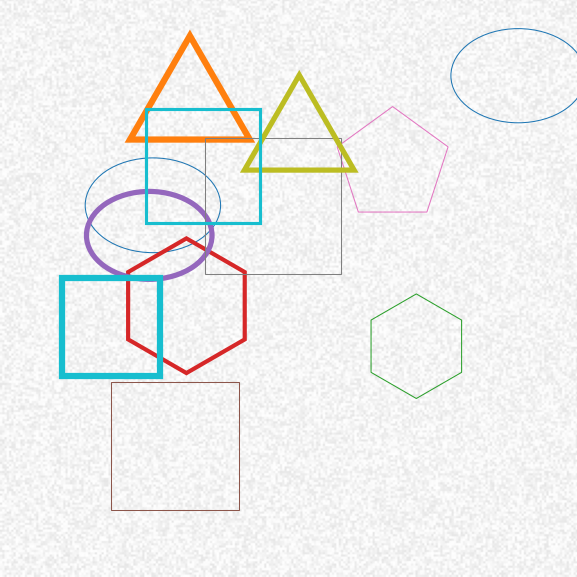[{"shape": "oval", "thickness": 0.5, "radius": 0.59, "center": [0.265, 0.644]}, {"shape": "oval", "thickness": 0.5, "radius": 0.58, "center": [0.897, 0.868]}, {"shape": "triangle", "thickness": 3, "radius": 0.6, "center": [0.329, 0.817]}, {"shape": "hexagon", "thickness": 0.5, "radius": 0.45, "center": [0.721, 0.4]}, {"shape": "hexagon", "thickness": 2, "radius": 0.58, "center": [0.323, 0.47]}, {"shape": "oval", "thickness": 2.5, "radius": 0.54, "center": [0.258, 0.592]}, {"shape": "square", "thickness": 0.5, "radius": 0.55, "center": [0.303, 0.227]}, {"shape": "pentagon", "thickness": 0.5, "radius": 0.5, "center": [0.68, 0.714]}, {"shape": "square", "thickness": 0.5, "radius": 0.59, "center": [0.472, 0.642]}, {"shape": "triangle", "thickness": 2.5, "radius": 0.55, "center": [0.518, 0.759]}, {"shape": "square", "thickness": 1.5, "radius": 0.49, "center": [0.351, 0.712]}, {"shape": "square", "thickness": 3, "radius": 0.42, "center": [0.192, 0.433]}]